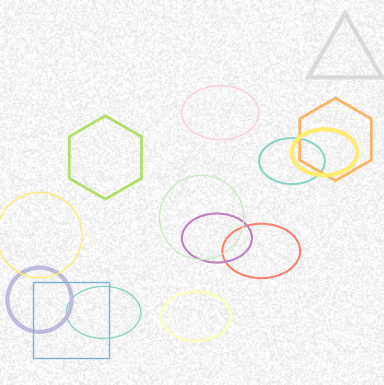[{"shape": "oval", "thickness": 1.5, "radius": 0.43, "center": [0.758, 0.582]}, {"shape": "oval", "thickness": 1, "radius": 0.48, "center": [0.269, 0.188]}, {"shape": "oval", "thickness": 1.5, "radius": 0.46, "center": [0.509, 0.178]}, {"shape": "circle", "thickness": 3, "radius": 0.42, "center": [0.103, 0.221]}, {"shape": "oval", "thickness": 1.5, "radius": 0.51, "center": [0.679, 0.348]}, {"shape": "square", "thickness": 1, "radius": 0.49, "center": [0.183, 0.168]}, {"shape": "hexagon", "thickness": 2, "radius": 0.54, "center": [0.871, 0.638]}, {"shape": "hexagon", "thickness": 2, "radius": 0.54, "center": [0.274, 0.591]}, {"shape": "oval", "thickness": 1, "radius": 0.5, "center": [0.572, 0.707]}, {"shape": "triangle", "thickness": 3, "radius": 0.55, "center": [0.896, 0.854]}, {"shape": "oval", "thickness": 1.5, "radius": 0.45, "center": [0.563, 0.382]}, {"shape": "circle", "thickness": 1, "radius": 0.55, "center": [0.524, 0.435]}, {"shape": "circle", "thickness": 1, "radius": 0.55, "center": [0.103, 0.389]}, {"shape": "oval", "thickness": 3, "radius": 0.43, "center": [0.843, 0.604]}]